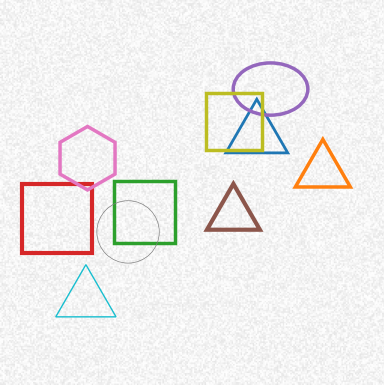[{"shape": "triangle", "thickness": 2, "radius": 0.46, "center": [0.667, 0.649]}, {"shape": "triangle", "thickness": 2.5, "radius": 0.41, "center": [0.839, 0.556]}, {"shape": "square", "thickness": 2.5, "radius": 0.4, "center": [0.375, 0.449]}, {"shape": "square", "thickness": 3, "radius": 0.45, "center": [0.148, 0.433]}, {"shape": "oval", "thickness": 2.5, "radius": 0.48, "center": [0.703, 0.769]}, {"shape": "triangle", "thickness": 3, "radius": 0.4, "center": [0.606, 0.443]}, {"shape": "hexagon", "thickness": 2.5, "radius": 0.41, "center": [0.227, 0.589]}, {"shape": "circle", "thickness": 0.5, "radius": 0.41, "center": [0.333, 0.398]}, {"shape": "square", "thickness": 2.5, "radius": 0.37, "center": [0.607, 0.684]}, {"shape": "triangle", "thickness": 1, "radius": 0.45, "center": [0.223, 0.222]}]